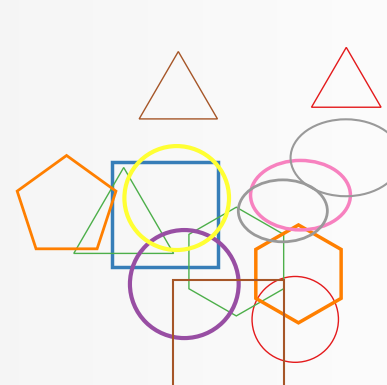[{"shape": "circle", "thickness": 1, "radius": 0.56, "center": [0.762, 0.17]}, {"shape": "triangle", "thickness": 1, "radius": 0.52, "center": [0.894, 0.773]}, {"shape": "square", "thickness": 2.5, "radius": 0.69, "center": [0.427, 0.443]}, {"shape": "hexagon", "thickness": 1, "radius": 0.71, "center": [0.61, 0.321]}, {"shape": "triangle", "thickness": 1, "radius": 0.74, "center": [0.319, 0.416]}, {"shape": "circle", "thickness": 3, "radius": 0.7, "center": [0.476, 0.262]}, {"shape": "pentagon", "thickness": 2, "radius": 0.67, "center": [0.172, 0.462]}, {"shape": "hexagon", "thickness": 2.5, "radius": 0.64, "center": [0.77, 0.289]}, {"shape": "circle", "thickness": 3, "radius": 0.67, "center": [0.456, 0.486]}, {"shape": "triangle", "thickness": 1, "radius": 0.58, "center": [0.46, 0.749]}, {"shape": "square", "thickness": 1.5, "radius": 0.71, "center": [0.59, 0.131]}, {"shape": "oval", "thickness": 2.5, "radius": 0.64, "center": [0.775, 0.493]}, {"shape": "oval", "thickness": 2, "radius": 0.57, "center": [0.73, 0.452]}, {"shape": "oval", "thickness": 1.5, "radius": 0.71, "center": [0.893, 0.59]}]